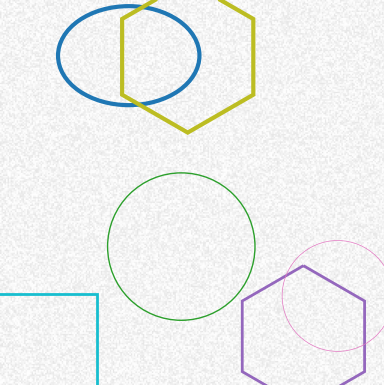[{"shape": "oval", "thickness": 3, "radius": 0.92, "center": [0.334, 0.855]}, {"shape": "circle", "thickness": 1, "radius": 0.96, "center": [0.471, 0.36]}, {"shape": "hexagon", "thickness": 2, "radius": 0.92, "center": [0.788, 0.126]}, {"shape": "circle", "thickness": 0.5, "radius": 0.72, "center": [0.877, 0.231]}, {"shape": "hexagon", "thickness": 3, "radius": 0.98, "center": [0.488, 0.852]}, {"shape": "square", "thickness": 2, "radius": 0.68, "center": [0.118, 0.101]}]